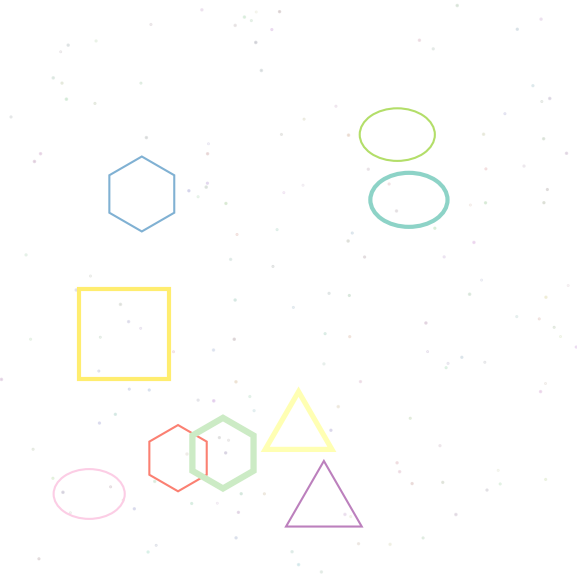[{"shape": "oval", "thickness": 2, "radius": 0.33, "center": [0.708, 0.653]}, {"shape": "triangle", "thickness": 2.5, "radius": 0.33, "center": [0.517, 0.254]}, {"shape": "hexagon", "thickness": 1, "radius": 0.29, "center": [0.308, 0.206]}, {"shape": "hexagon", "thickness": 1, "radius": 0.32, "center": [0.246, 0.663]}, {"shape": "oval", "thickness": 1, "radius": 0.33, "center": [0.688, 0.766]}, {"shape": "oval", "thickness": 1, "radius": 0.31, "center": [0.154, 0.144]}, {"shape": "triangle", "thickness": 1, "radius": 0.38, "center": [0.561, 0.125]}, {"shape": "hexagon", "thickness": 3, "radius": 0.31, "center": [0.386, 0.214]}, {"shape": "square", "thickness": 2, "radius": 0.39, "center": [0.214, 0.421]}]